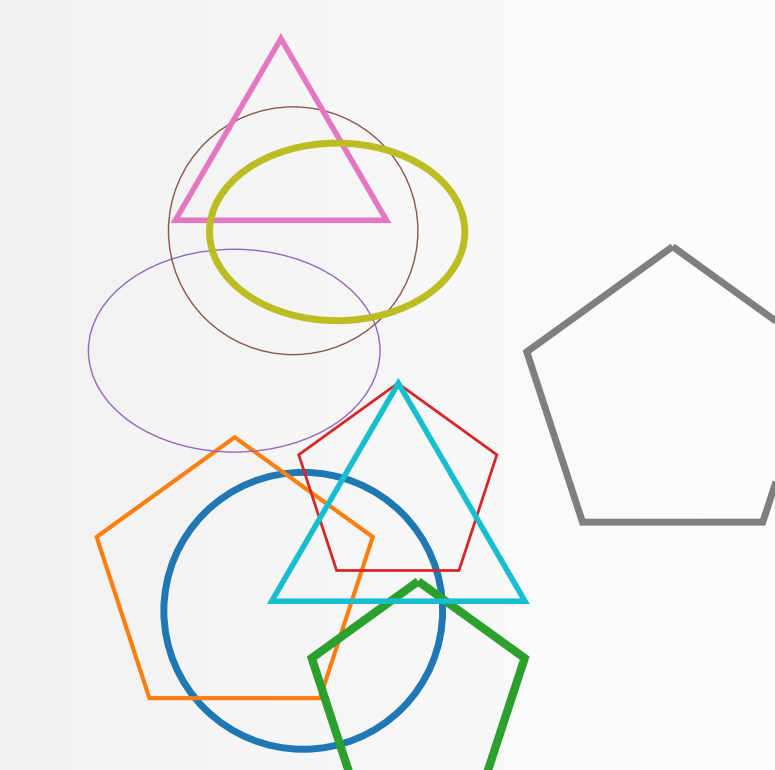[{"shape": "circle", "thickness": 2.5, "radius": 0.9, "center": [0.391, 0.207]}, {"shape": "pentagon", "thickness": 1.5, "radius": 0.94, "center": [0.303, 0.245]}, {"shape": "pentagon", "thickness": 3, "radius": 0.72, "center": [0.54, 0.101]}, {"shape": "pentagon", "thickness": 1, "radius": 0.67, "center": [0.513, 0.368]}, {"shape": "oval", "thickness": 0.5, "radius": 0.94, "center": [0.302, 0.545]}, {"shape": "circle", "thickness": 0.5, "radius": 0.8, "center": [0.378, 0.7]}, {"shape": "triangle", "thickness": 2, "radius": 0.79, "center": [0.363, 0.793]}, {"shape": "pentagon", "thickness": 2.5, "radius": 0.99, "center": [0.868, 0.482]}, {"shape": "oval", "thickness": 2.5, "radius": 0.82, "center": [0.435, 0.699]}, {"shape": "triangle", "thickness": 2, "radius": 0.94, "center": [0.514, 0.314]}]